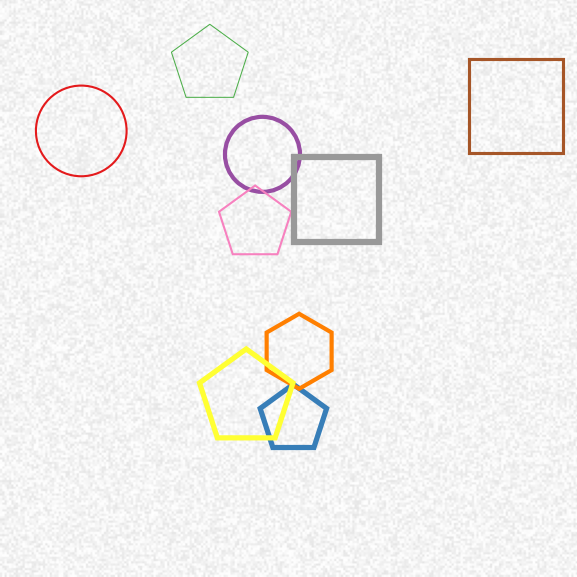[{"shape": "circle", "thickness": 1, "radius": 0.39, "center": [0.141, 0.772]}, {"shape": "pentagon", "thickness": 2.5, "radius": 0.3, "center": [0.508, 0.273]}, {"shape": "pentagon", "thickness": 0.5, "radius": 0.35, "center": [0.363, 0.887]}, {"shape": "circle", "thickness": 2, "radius": 0.32, "center": [0.454, 0.732]}, {"shape": "hexagon", "thickness": 2, "radius": 0.32, "center": [0.518, 0.391]}, {"shape": "pentagon", "thickness": 2.5, "radius": 0.43, "center": [0.426, 0.31]}, {"shape": "square", "thickness": 1.5, "radius": 0.41, "center": [0.894, 0.816]}, {"shape": "pentagon", "thickness": 1, "radius": 0.33, "center": [0.442, 0.612]}, {"shape": "square", "thickness": 3, "radius": 0.37, "center": [0.582, 0.653]}]